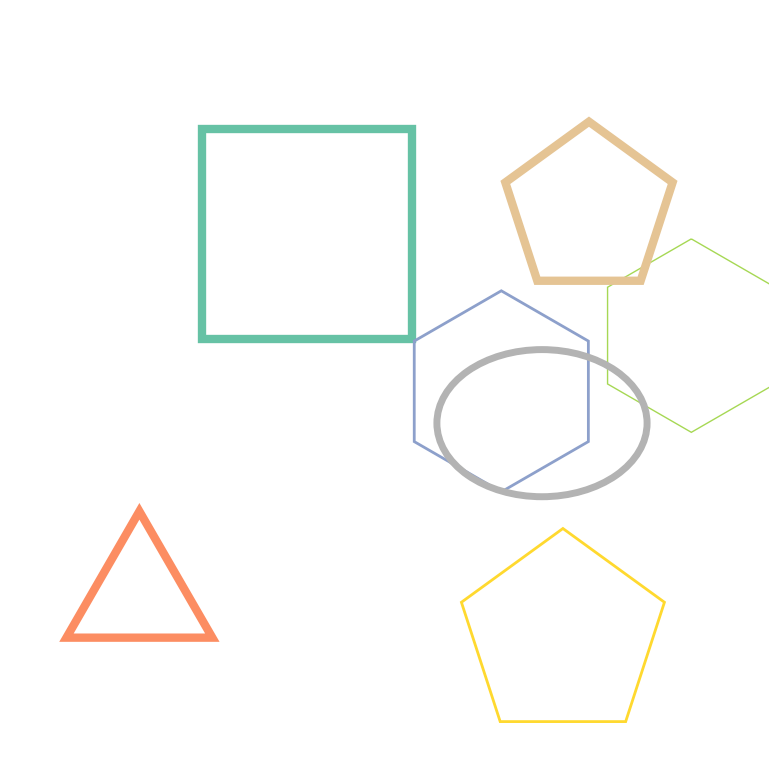[{"shape": "square", "thickness": 3, "radius": 0.68, "center": [0.399, 0.696]}, {"shape": "triangle", "thickness": 3, "radius": 0.55, "center": [0.181, 0.227]}, {"shape": "hexagon", "thickness": 1, "radius": 0.65, "center": [0.651, 0.492]}, {"shape": "hexagon", "thickness": 0.5, "radius": 0.63, "center": [0.898, 0.564]}, {"shape": "pentagon", "thickness": 1, "radius": 0.69, "center": [0.731, 0.175]}, {"shape": "pentagon", "thickness": 3, "radius": 0.57, "center": [0.765, 0.728]}, {"shape": "oval", "thickness": 2.5, "radius": 0.68, "center": [0.704, 0.45]}]